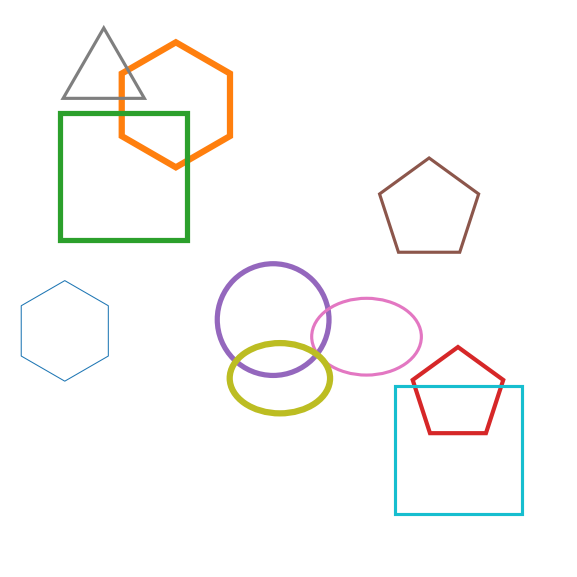[{"shape": "hexagon", "thickness": 0.5, "radius": 0.44, "center": [0.112, 0.426]}, {"shape": "hexagon", "thickness": 3, "radius": 0.54, "center": [0.305, 0.818]}, {"shape": "square", "thickness": 2.5, "radius": 0.55, "center": [0.215, 0.693]}, {"shape": "pentagon", "thickness": 2, "radius": 0.41, "center": [0.793, 0.316]}, {"shape": "circle", "thickness": 2.5, "radius": 0.48, "center": [0.473, 0.446]}, {"shape": "pentagon", "thickness": 1.5, "radius": 0.45, "center": [0.743, 0.635]}, {"shape": "oval", "thickness": 1.5, "radius": 0.47, "center": [0.635, 0.416]}, {"shape": "triangle", "thickness": 1.5, "radius": 0.41, "center": [0.18, 0.869]}, {"shape": "oval", "thickness": 3, "radius": 0.43, "center": [0.485, 0.344]}, {"shape": "square", "thickness": 1.5, "radius": 0.55, "center": [0.794, 0.22]}]